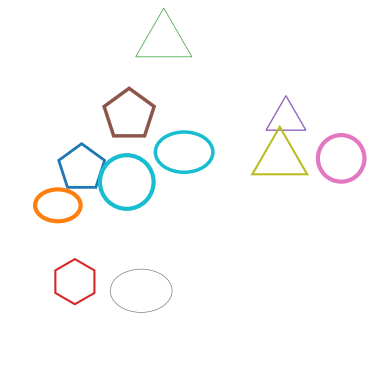[{"shape": "pentagon", "thickness": 2, "radius": 0.31, "center": [0.212, 0.564]}, {"shape": "oval", "thickness": 3, "radius": 0.3, "center": [0.15, 0.467]}, {"shape": "triangle", "thickness": 0.5, "radius": 0.42, "center": [0.425, 0.895]}, {"shape": "hexagon", "thickness": 1.5, "radius": 0.29, "center": [0.195, 0.268]}, {"shape": "triangle", "thickness": 1, "radius": 0.3, "center": [0.743, 0.692]}, {"shape": "pentagon", "thickness": 2.5, "radius": 0.34, "center": [0.335, 0.702]}, {"shape": "circle", "thickness": 3, "radius": 0.3, "center": [0.886, 0.589]}, {"shape": "oval", "thickness": 0.5, "radius": 0.4, "center": [0.367, 0.245]}, {"shape": "triangle", "thickness": 1.5, "radius": 0.41, "center": [0.727, 0.588]}, {"shape": "circle", "thickness": 3, "radius": 0.35, "center": [0.329, 0.527]}, {"shape": "oval", "thickness": 2.5, "radius": 0.37, "center": [0.478, 0.605]}]